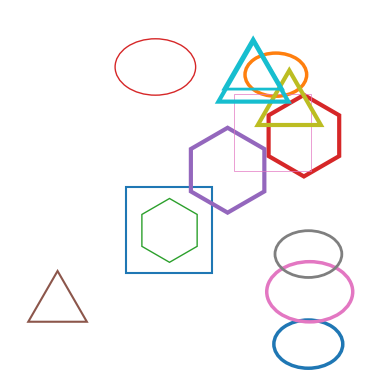[{"shape": "square", "thickness": 1.5, "radius": 0.56, "center": [0.44, 0.403]}, {"shape": "oval", "thickness": 2.5, "radius": 0.45, "center": [0.801, 0.106]}, {"shape": "oval", "thickness": 2.5, "radius": 0.4, "center": [0.716, 0.806]}, {"shape": "hexagon", "thickness": 1, "radius": 0.41, "center": [0.44, 0.402]}, {"shape": "hexagon", "thickness": 3, "radius": 0.53, "center": [0.789, 0.648]}, {"shape": "oval", "thickness": 1, "radius": 0.52, "center": [0.404, 0.826]}, {"shape": "hexagon", "thickness": 3, "radius": 0.55, "center": [0.591, 0.558]}, {"shape": "triangle", "thickness": 1.5, "radius": 0.44, "center": [0.15, 0.208]}, {"shape": "square", "thickness": 0.5, "radius": 0.5, "center": [0.707, 0.656]}, {"shape": "oval", "thickness": 2.5, "radius": 0.56, "center": [0.804, 0.242]}, {"shape": "oval", "thickness": 2, "radius": 0.43, "center": [0.801, 0.34]}, {"shape": "triangle", "thickness": 3, "radius": 0.47, "center": [0.751, 0.723]}, {"shape": "triangle", "thickness": 3, "radius": 0.52, "center": [0.658, 0.788]}, {"shape": "triangle", "thickness": 2, "radius": 0.44, "center": [0.658, 0.813]}]